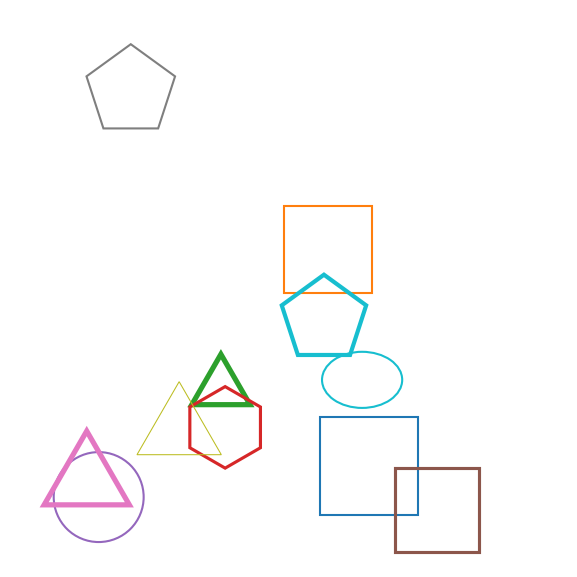[{"shape": "square", "thickness": 1, "radius": 0.42, "center": [0.639, 0.193]}, {"shape": "square", "thickness": 1, "radius": 0.38, "center": [0.568, 0.567]}, {"shape": "triangle", "thickness": 2.5, "radius": 0.29, "center": [0.383, 0.328]}, {"shape": "hexagon", "thickness": 1.5, "radius": 0.35, "center": [0.39, 0.259]}, {"shape": "circle", "thickness": 1, "radius": 0.39, "center": [0.171, 0.138]}, {"shape": "square", "thickness": 1.5, "radius": 0.36, "center": [0.757, 0.116]}, {"shape": "triangle", "thickness": 2.5, "radius": 0.43, "center": [0.15, 0.168]}, {"shape": "pentagon", "thickness": 1, "radius": 0.4, "center": [0.226, 0.842]}, {"shape": "triangle", "thickness": 0.5, "radius": 0.42, "center": [0.31, 0.254]}, {"shape": "oval", "thickness": 1, "radius": 0.35, "center": [0.627, 0.341]}, {"shape": "pentagon", "thickness": 2, "radius": 0.38, "center": [0.561, 0.447]}]